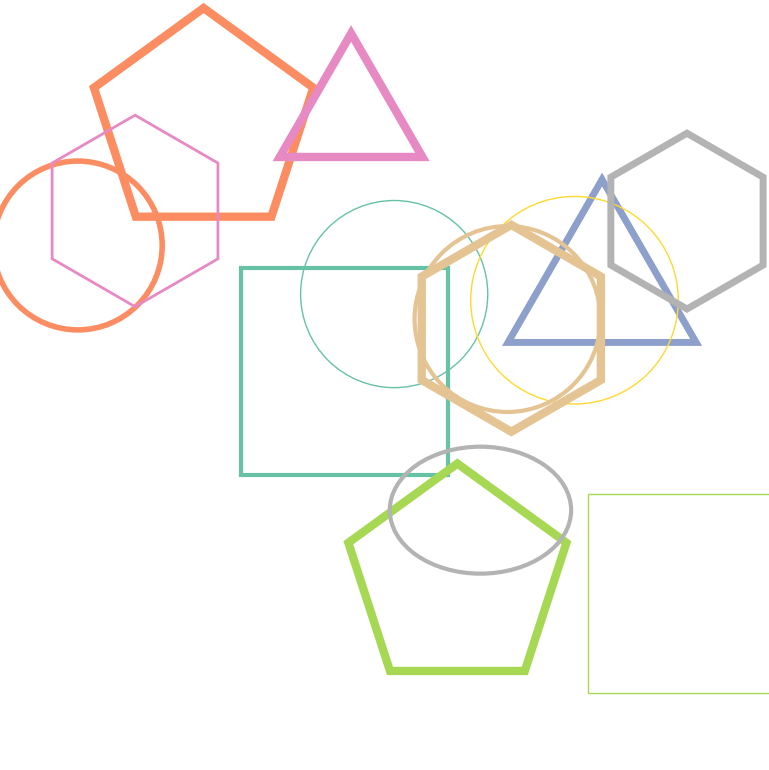[{"shape": "square", "thickness": 1.5, "radius": 0.67, "center": [0.448, 0.517]}, {"shape": "circle", "thickness": 0.5, "radius": 0.61, "center": [0.512, 0.618]}, {"shape": "circle", "thickness": 2, "radius": 0.55, "center": [0.101, 0.681]}, {"shape": "pentagon", "thickness": 3, "radius": 0.75, "center": [0.264, 0.84]}, {"shape": "triangle", "thickness": 2.5, "radius": 0.71, "center": [0.782, 0.626]}, {"shape": "hexagon", "thickness": 1, "radius": 0.62, "center": [0.175, 0.726]}, {"shape": "triangle", "thickness": 3, "radius": 0.53, "center": [0.456, 0.85]}, {"shape": "pentagon", "thickness": 3, "radius": 0.74, "center": [0.594, 0.249]}, {"shape": "square", "thickness": 0.5, "radius": 0.65, "center": [0.893, 0.23]}, {"shape": "circle", "thickness": 0.5, "radius": 0.67, "center": [0.746, 0.61]}, {"shape": "hexagon", "thickness": 3, "radius": 0.67, "center": [0.664, 0.574]}, {"shape": "circle", "thickness": 1.5, "radius": 0.6, "center": [0.659, 0.586]}, {"shape": "oval", "thickness": 1.5, "radius": 0.59, "center": [0.624, 0.337]}, {"shape": "hexagon", "thickness": 2.5, "radius": 0.57, "center": [0.892, 0.713]}]